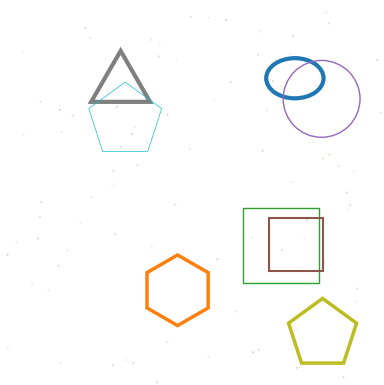[{"shape": "oval", "thickness": 3, "radius": 0.37, "center": [0.766, 0.797]}, {"shape": "hexagon", "thickness": 2.5, "radius": 0.46, "center": [0.461, 0.246]}, {"shape": "square", "thickness": 1, "radius": 0.49, "center": [0.73, 0.362]}, {"shape": "circle", "thickness": 1, "radius": 0.5, "center": [0.835, 0.743]}, {"shape": "square", "thickness": 1.5, "radius": 0.35, "center": [0.769, 0.364]}, {"shape": "triangle", "thickness": 3, "radius": 0.44, "center": [0.313, 0.78]}, {"shape": "pentagon", "thickness": 2.5, "radius": 0.46, "center": [0.838, 0.132]}, {"shape": "pentagon", "thickness": 0.5, "radius": 0.5, "center": [0.325, 0.687]}]